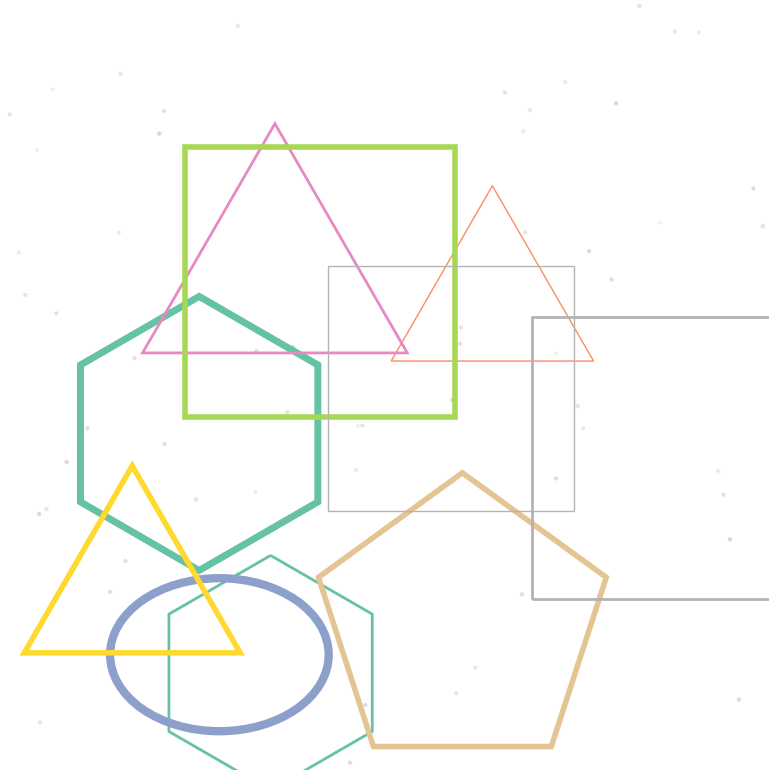[{"shape": "hexagon", "thickness": 1, "radius": 0.76, "center": [0.351, 0.126]}, {"shape": "hexagon", "thickness": 2.5, "radius": 0.89, "center": [0.259, 0.437]}, {"shape": "triangle", "thickness": 0.5, "radius": 0.76, "center": [0.639, 0.607]}, {"shape": "oval", "thickness": 3, "radius": 0.71, "center": [0.285, 0.15]}, {"shape": "triangle", "thickness": 1, "radius": 0.99, "center": [0.357, 0.641]}, {"shape": "square", "thickness": 2, "radius": 0.88, "center": [0.415, 0.634]}, {"shape": "triangle", "thickness": 2, "radius": 0.81, "center": [0.172, 0.233]}, {"shape": "pentagon", "thickness": 2, "radius": 0.98, "center": [0.6, 0.189]}, {"shape": "square", "thickness": 0.5, "radius": 0.8, "center": [0.586, 0.496]}, {"shape": "square", "thickness": 1, "radius": 0.91, "center": [0.873, 0.405]}]